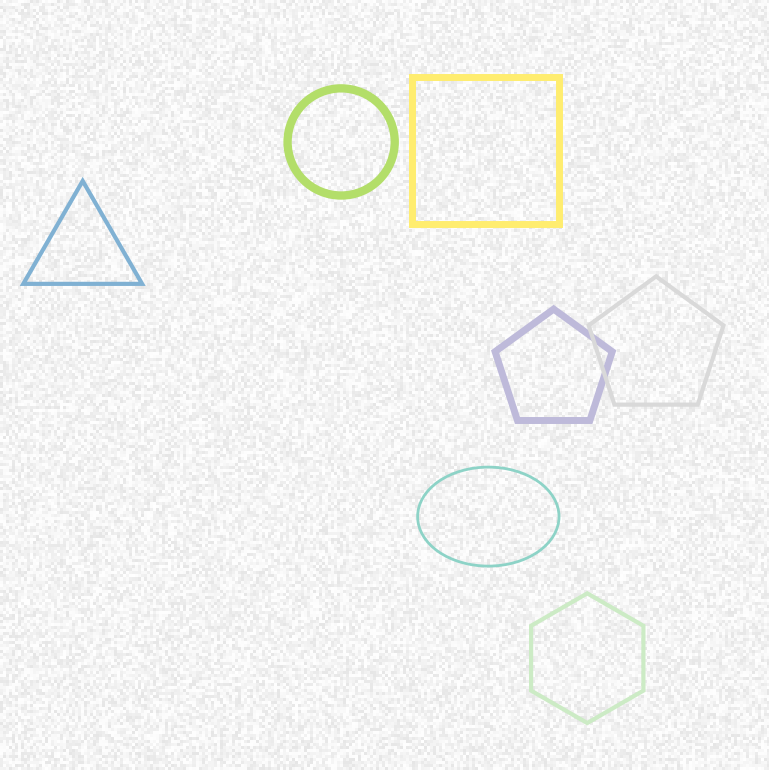[{"shape": "oval", "thickness": 1, "radius": 0.46, "center": [0.634, 0.329]}, {"shape": "pentagon", "thickness": 2.5, "radius": 0.4, "center": [0.719, 0.519]}, {"shape": "triangle", "thickness": 1.5, "radius": 0.45, "center": [0.107, 0.676]}, {"shape": "circle", "thickness": 3, "radius": 0.35, "center": [0.443, 0.816]}, {"shape": "pentagon", "thickness": 1.5, "radius": 0.46, "center": [0.852, 0.549]}, {"shape": "hexagon", "thickness": 1.5, "radius": 0.42, "center": [0.763, 0.145]}, {"shape": "square", "thickness": 2.5, "radius": 0.48, "center": [0.63, 0.804]}]